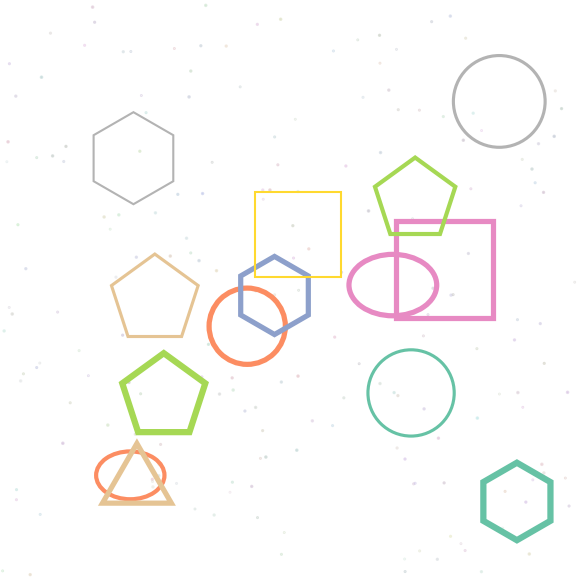[{"shape": "hexagon", "thickness": 3, "radius": 0.34, "center": [0.895, 0.131]}, {"shape": "circle", "thickness": 1.5, "radius": 0.37, "center": [0.712, 0.319]}, {"shape": "circle", "thickness": 2.5, "radius": 0.33, "center": [0.428, 0.434]}, {"shape": "oval", "thickness": 2, "radius": 0.3, "center": [0.226, 0.176]}, {"shape": "hexagon", "thickness": 2.5, "radius": 0.34, "center": [0.475, 0.487]}, {"shape": "oval", "thickness": 2.5, "radius": 0.38, "center": [0.68, 0.506]}, {"shape": "square", "thickness": 2.5, "radius": 0.42, "center": [0.769, 0.532]}, {"shape": "pentagon", "thickness": 2, "radius": 0.37, "center": [0.719, 0.653]}, {"shape": "pentagon", "thickness": 3, "radius": 0.38, "center": [0.284, 0.312]}, {"shape": "square", "thickness": 1, "radius": 0.37, "center": [0.516, 0.593]}, {"shape": "pentagon", "thickness": 1.5, "radius": 0.39, "center": [0.268, 0.48]}, {"shape": "triangle", "thickness": 2.5, "radius": 0.34, "center": [0.237, 0.162]}, {"shape": "hexagon", "thickness": 1, "radius": 0.4, "center": [0.231, 0.725]}, {"shape": "circle", "thickness": 1.5, "radius": 0.4, "center": [0.865, 0.824]}]